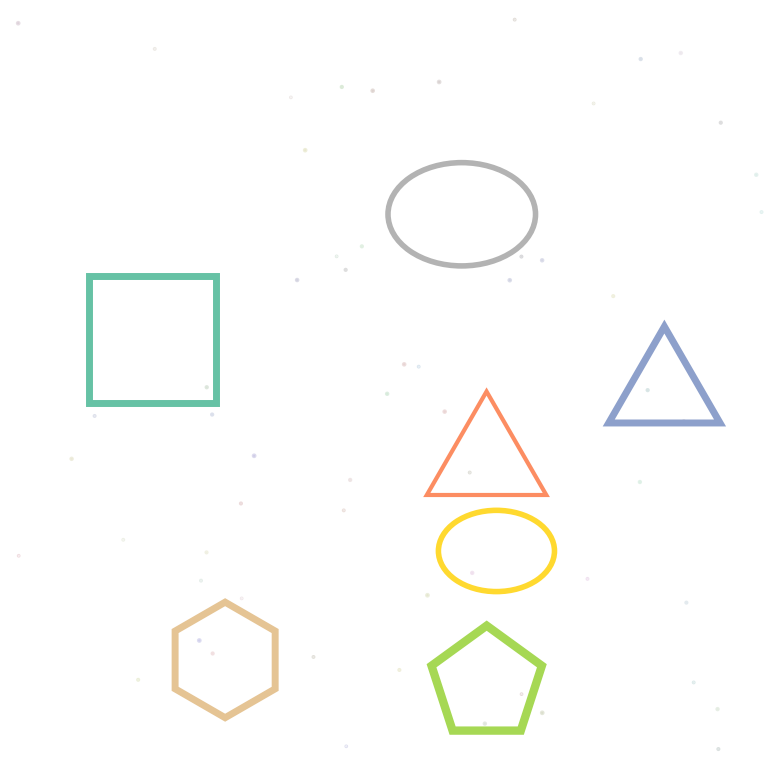[{"shape": "square", "thickness": 2.5, "radius": 0.41, "center": [0.198, 0.559]}, {"shape": "triangle", "thickness": 1.5, "radius": 0.45, "center": [0.632, 0.402]}, {"shape": "triangle", "thickness": 2.5, "radius": 0.42, "center": [0.863, 0.492]}, {"shape": "pentagon", "thickness": 3, "radius": 0.38, "center": [0.632, 0.112]}, {"shape": "oval", "thickness": 2, "radius": 0.38, "center": [0.645, 0.284]}, {"shape": "hexagon", "thickness": 2.5, "radius": 0.38, "center": [0.292, 0.143]}, {"shape": "oval", "thickness": 2, "radius": 0.48, "center": [0.6, 0.722]}]